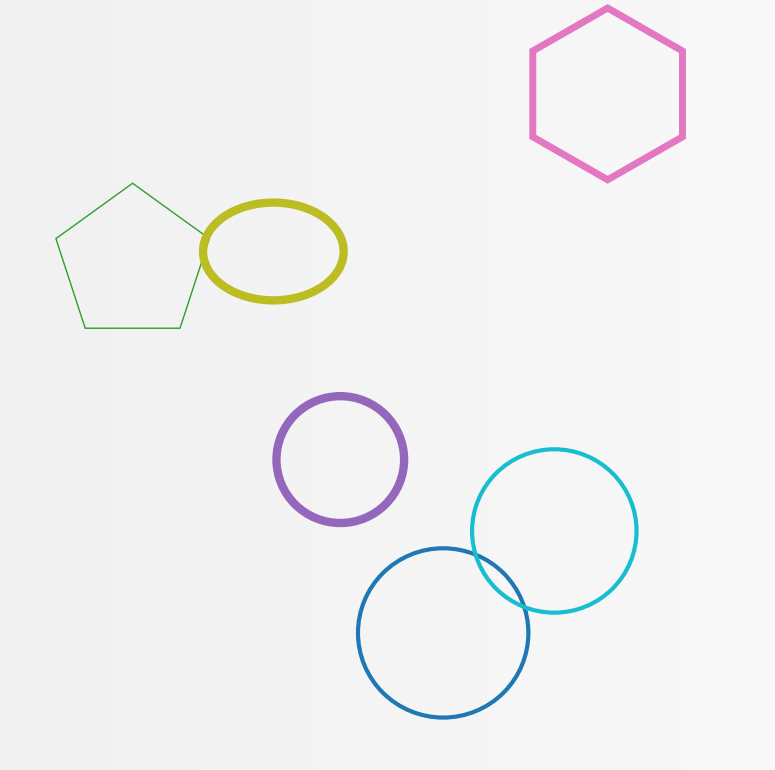[{"shape": "circle", "thickness": 1.5, "radius": 0.55, "center": [0.572, 0.178]}, {"shape": "pentagon", "thickness": 0.5, "radius": 0.52, "center": [0.171, 0.658]}, {"shape": "circle", "thickness": 3, "radius": 0.41, "center": [0.439, 0.403]}, {"shape": "hexagon", "thickness": 2.5, "radius": 0.56, "center": [0.784, 0.878]}, {"shape": "oval", "thickness": 3, "radius": 0.45, "center": [0.353, 0.673]}, {"shape": "circle", "thickness": 1.5, "radius": 0.53, "center": [0.715, 0.31]}]